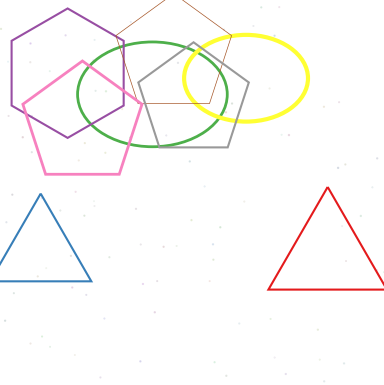[{"shape": "triangle", "thickness": 1.5, "radius": 0.89, "center": [0.851, 0.337]}, {"shape": "triangle", "thickness": 1.5, "radius": 0.76, "center": [0.106, 0.345]}, {"shape": "oval", "thickness": 2, "radius": 0.97, "center": [0.396, 0.755]}, {"shape": "hexagon", "thickness": 1.5, "radius": 0.84, "center": [0.176, 0.81]}, {"shape": "oval", "thickness": 3, "radius": 0.8, "center": [0.639, 0.797]}, {"shape": "pentagon", "thickness": 0.5, "radius": 0.79, "center": [0.451, 0.859]}, {"shape": "pentagon", "thickness": 2, "radius": 0.81, "center": [0.214, 0.679]}, {"shape": "pentagon", "thickness": 1.5, "radius": 0.75, "center": [0.503, 0.739]}]